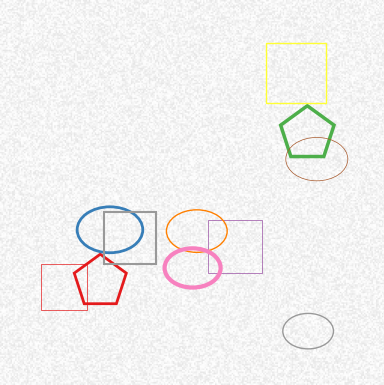[{"shape": "pentagon", "thickness": 2, "radius": 0.36, "center": [0.26, 0.269]}, {"shape": "square", "thickness": 0.5, "radius": 0.3, "center": [0.166, 0.254]}, {"shape": "oval", "thickness": 2, "radius": 0.43, "center": [0.286, 0.403]}, {"shape": "pentagon", "thickness": 2.5, "radius": 0.36, "center": [0.798, 0.652]}, {"shape": "square", "thickness": 0.5, "radius": 0.35, "center": [0.611, 0.36]}, {"shape": "oval", "thickness": 1, "radius": 0.39, "center": [0.511, 0.4]}, {"shape": "square", "thickness": 1, "radius": 0.39, "center": [0.769, 0.811]}, {"shape": "oval", "thickness": 0.5, "radius": 0.4, "center": [0.823, 0.587]}, {"shape": "oval", "thickness": 3, "radius": 0.36, "center": [0.5, 0.304]}, {"shape": "oval", "thickness": 1, "radius": 0.33, "center": [0.8, 0.14]}, {"shape": "square", "thickness": 1.5, "radius": 0.34, "center": [0.338, 0.381]}]